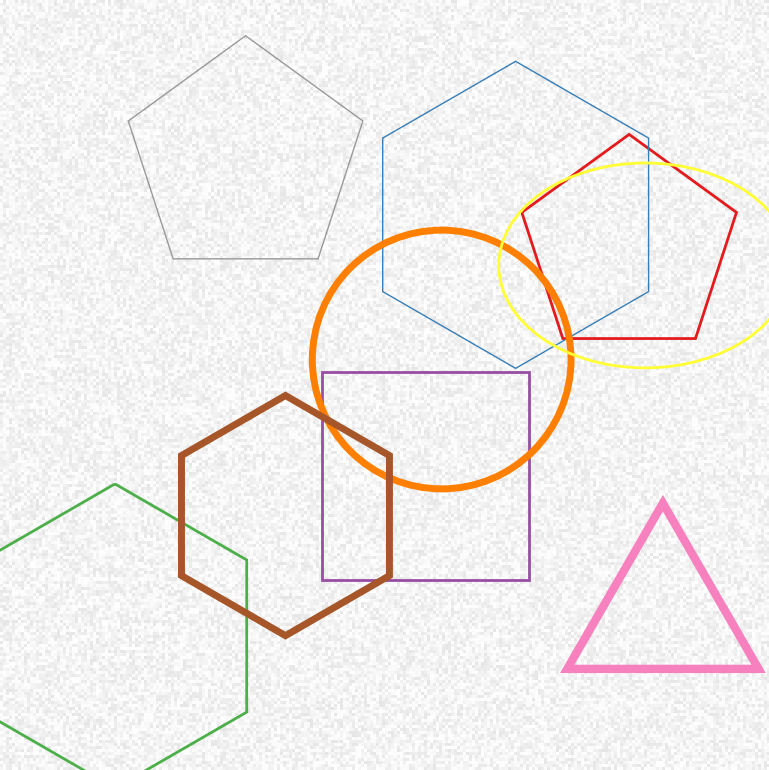[{"shape": "pentagon", "thickness": 1, "radius": 0.73, "center": [0.817, 0.679]}, {"shape": "hexagon", "thickness": 0.5, "radius": 1.0, "center": [0.67, 0.721]}, {"shape": "hexagon", "thickness": 1, "radius": 0.99, "center": [0.149, 0.174]}, {"shape": "square", "thickness": 1, "radius": 0.67, "center": [0.553, 0.382]}, {"shape": "circle", "thickness": 2.5, "radius": 0.84, "center": [0.574, 0.533]}, {"shape": "oval", "thickness": 1, "radius": 0.95, "center": [0.838, 0.655]}, {"shape": "hexagon", "thickness": 2.5, "radius": 0.78, "center": [0.371, 0.33]}, {"shape": "triangle", "thickness": 3, "radius": 0.72, "center": [0.861, 0.203]}, {"shape": "pentagon", "thickness": 0.5, "radius": 0.8, "center": [0.319, 0.793]}]